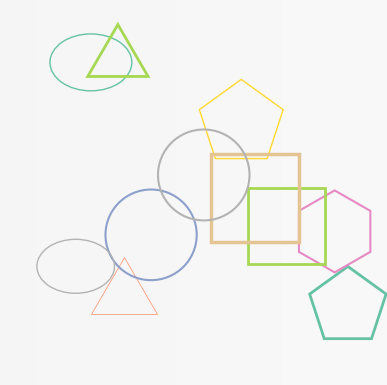[{"shape": "oval", "thickness": 1, "radius": 0.53, "center": [0.235, 0.838]}, {"shape": "pentagon", "thickness": 2, "radius": 0.52, "center": [0.898, 0.204]}, {"shape": "triangle", "thickness": 0.5, "radius": 0.49, "center": [0.321, 0.232]}, {"shape": "circle", "thickness": 1.5, "radius": 0.59, "center": [0.39, 0.39]}, {"shape": "hexagon", "thickness": 1.5, "radius": 0.53, "center": [0.864, 0.399]}, {"shape": "square", "thickness": 2, "radius": 0.49, "center": [0.74, 0.412]}, {"shape": "triangle", "thickness": 2, "radius": 0.45, "center": [0.304, 0.846]}, {"shape": "pentagon", "thickness": 1, "radius": 0.57, "center": [0.623, 0.68]}, {"shape": "square", "thickness": 2.5, "radius": 0.57, "center": [0.658, 0.486]}, {"shape": "circle", "thickness": 1.5, "radius": 0.59, "center": [0.526, 0.546]}, {"shape": "oval", "thickness": 1, "radius": 0.5, "center": [0.195, 0.308]}]